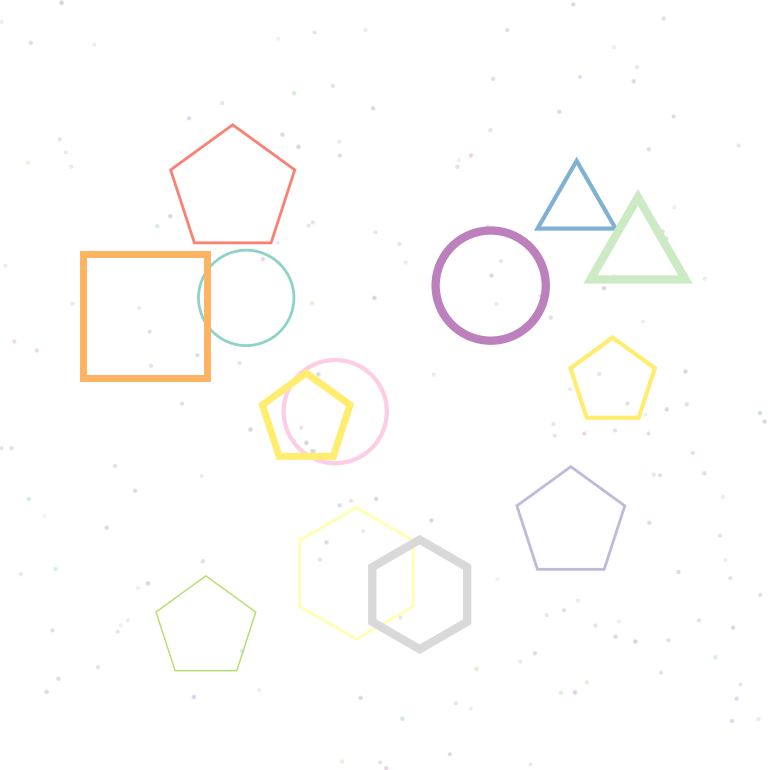[{"shape": "circle", "thickness": 1, "radius": 0.31, "center": [0.32, 0.613]}, {"shape": "hexagon", "thickness": 1, "radius": 0.43, "center": [0.463, 0.255]}, {"shape": "pentagon", "thickness": 1, "radius": 0.37, "center": [0.741, 0.32]}, {"shape": "pentagon", "thickness": 1, "radius": 0.42, "center": [0.302, 0.753]}, {"shape": "triangle", "thickness": 1.5, "radius": 0.29, "center": [0.749, 0.732]}, {"shape": "square", "thickness": 2.5, "radius": 0.4, "center": [0.189, 0.59]}, {"shape": "pentagon", "thickness": 0.5, "radius": 0.34, "center": [0.267, 0.184]}, {"shape": "circle", "thickness": 1.5, "radius": 0.33, "center": [0.435, 0.465]}, {"shape": "hexagon", "thickness": 3, "radius": 0.36, "center": [0.545, 0.228]}, {"shape": "circle", "thickness": 3, "radius": 0.36, "center": [0.637, 0.629]}, {"shape": "triangle", "thickness": 3, "radius": 0.36, "center": [0.828, 0.673]}, {"shape": "pentagon", "thickness": 1.5, "radius": 0.29, "center": [0.796, 0.504]}, {"shape": "pentagon", "thickness": 2.5, "radius": 0.3, "center": [0.398, 0.456]}]